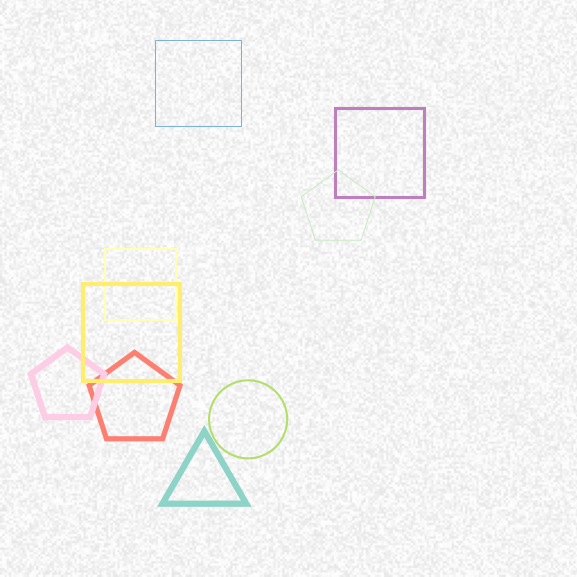[{"shape": "triangle", "thickness": 3, "radius": 0.42, "center": [0.354, 0.169]}, {"shape": "square", "thickness": 1, "radius": 0.31, "center": [0.243, 0.507]}, {"shape": "pentagon", "thickness": 2.5, "radius": 0.41, "center": [0.233, 0.306]}, {"shape": "square", "thickness": 0.5, "radius": 0.37, "center": [0.342, 0.856]}, {"shape": "circle", "thickness": 1, "radius": 0.34, "center": [0.43, 0.273]}, {"shape": "pentagon", "thickness": 3, "radius": 0.33, "center": [0.117, 0.331]}, {"shape": "square", "thickness": 1.5, "radius": 0.39, "center": [0.657, 0.736]}, {"shape": "pentagon", "thickness": 0.5, "radius": 0.34, "center": [0.586, 0.638]}, {"shape": "square", "thickness": 2, "radius": 0.42, "center": [0.227, 0.423]}]